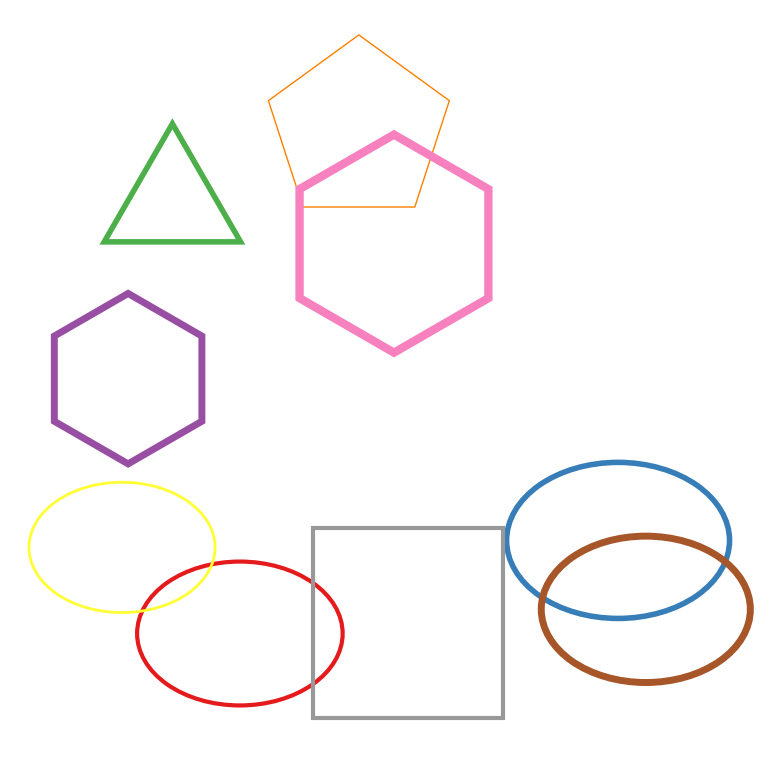[{"shape": "oval", "thickness": 1.5, "radius": 0.67, "center": [0.312, 0.177]}, {"shape": "oval", "thickness": 2, "radius": 0.72, "center": [0.803, 0.298]}, {"shape": "triangle", "thickness": 2, "radius": 0.51, "center": [0.224, 0.737]}, {"shape": "hexagon", "thickness": 2.5, "radius": 0.55, "center": [0.166, 0.508]}, {"shape": "pentagon", "thickness": 0.5, "radius": 0.62, "center": [0.466, 0.831]}, {"shape": "oval", "thickness": 1, "radius": 0.6, "center": [0.159, 0.289]}, {"shape": "oval", "thickness": 2.5, "radius": 0.68, "center": [0.839, 0.209]}, {"shape": "hexagon", "thickness": 3, "radius": 0.71, "center": [0.512, 0.684]}, {"shape": "square", "thickness": 1.5, "radius": 0.62, "center": [0.53, 0.191]}]